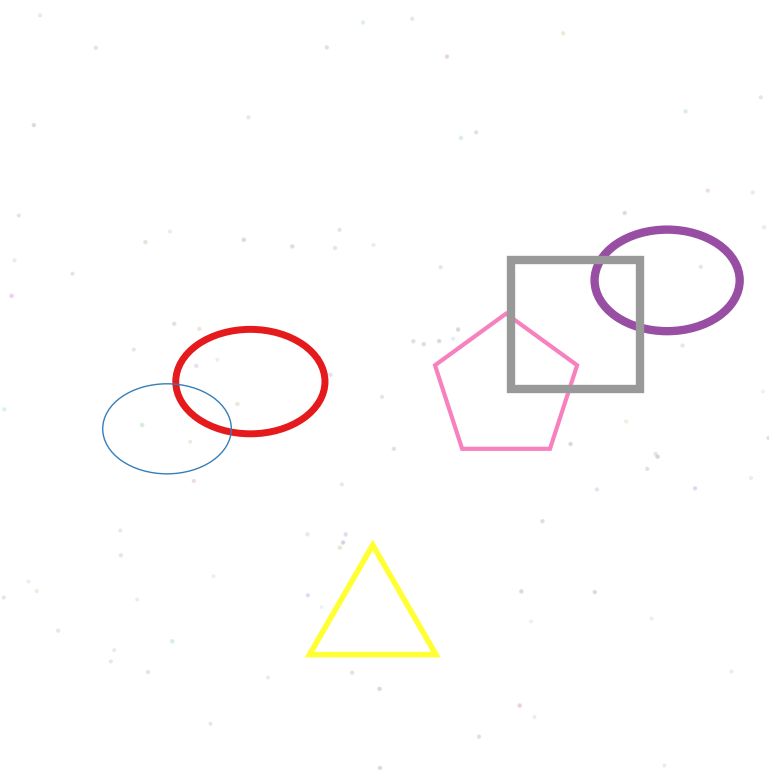[{"shape": "oval", "thickness": 2.5, "radius": 0.48, "center": [0.325, 0.504]}, {"shape": "oval", "thickness": 0.5, "radius": 0.42, "center": [0.217, 0.443]}, {"shape": "oval", "thickness": 3, "radius": 0.47, "center": [0.866, 0.636]}, {"shape": "triangle", "thickness": 2, "radius": 0.47, "center": [0.484, 0.197]}, {"shape": "pentagon", "thickness": 1.5, "radius": 0.49, "center": [0.657, 0.496]}, {"shape": "square", "thickness": 3, "radius": 0.42, "center": [0.747, 0.579]}]